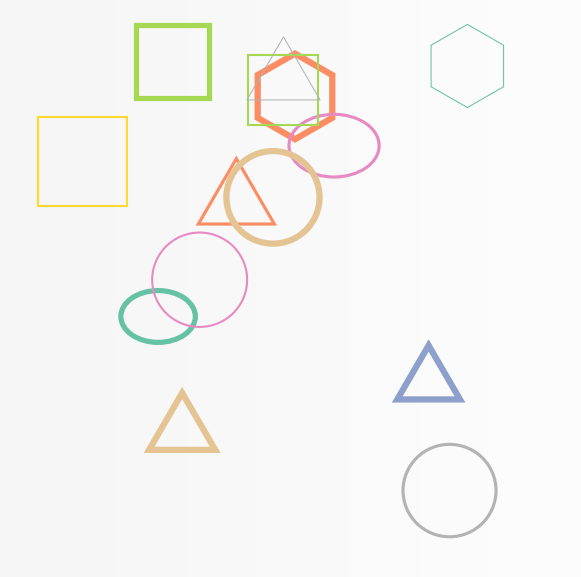[{"shape": "hexagon", "thickness": 0.5, "radius": 0.36, "center": [0.804, 0.885]}, {"shape": "oval", "thickness": 2.5, "radius": 0.32, "center": [0.272, 0.451]}, {"shape": "hexagon", "thickness": 3, "radius": 0.37, "center": [0.508, 0.832]}, {"shape": "triangle", "thickness": 1.5, "radius": 0.38, "center": [0.407, 0.649]}, {"shape": "triangle", "thickness": 3, "radius": 0.31, "center": [0.737, 0.339]}, {"shape": "circle", "thickness": 1, "radius": 0.41, "center": [0.343, 0.515]}, {"shape": "oval", "thickness": 1.5, "radius": 0.39, "center": [0.575, 0.747]}, {"shape": "square", "thickness": 1, "radius": 0.3, "center": [0.486, 0.844]}, {"shape": "square", "thickness": 2.5, "radius": 0.31, "center": [0.297, 0.893]}, {"shape": "square", "thickness": 1, "radius": 0.39, "center": [0.142, 0.719]}, {"shape": "circle", "thickness": 3, "radius": 0.4, "center": [0.47, 0.657]}, {"shape": "triangle", "thickness": 3, "radius": 0.33, "center": [0.313, 0.253]}, {"shape": "circle", "thickness": 1.5, "radius": 0.4, "center": [0.773, 0.15]}, {"shape": "triangle", "thickness": 0.5, "radius": 0.36, "center": [0.488, 0.862]}]